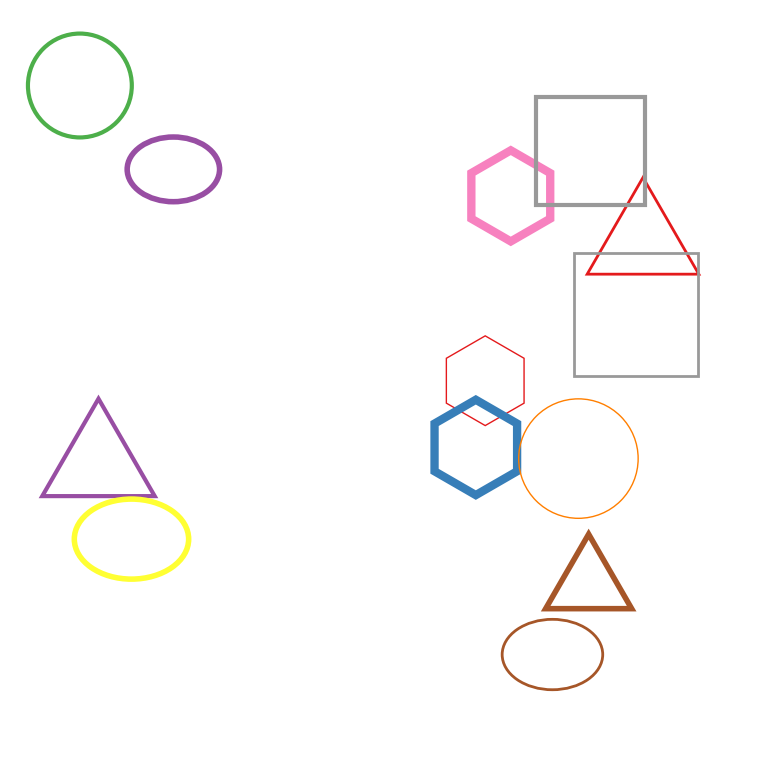[{"shape": "triangle", "thickness": 1, "radius": 0.42, "center": [0.835, 0.686]}, {"shape": "hexagon", "thickness": 0.5, "radius": 0.29, "center": [0.63, 0.506]}, {"shape": "hexagon", "thickness": 3, "radius": 0.31, "center": [0.618, 0.419]}, {"shape": "circle", "thickness": 1.5, "radius": 0.34, "center": [0.104, 0.889]}, {"shape": "oval", "thickness": 2, "radius": 0.3, "center": [0.225, 0.78]}, {"shape": "triangle", "thickness": 1.5, "radius": 0.42, "center": [0.128, 0.398]}, {"shape": "circle", "thickness": 0.5, "radius": 0.39, "center": [0.751, 0.404]}, {"shape": "oval", "thickness": 2, "radius": 0.37, "center": [0.171, 0.3]}, {"shape": "oval", "thickness": 1, "radius": 0.33, "center": [0.717, 0.15]}, {"shape": "triangle", "thickness": 2, "radius": 0.32, "center": [0.764, 0.242]}, {"shape": "hexagon", "thickness": 3, "radius": 0.3, "center": [0.663, 0.746]}, {"shape": "square", "thickness": 1, "radius": 0.4, "center": [0.826, 0.592]}, {"shape": "square", "thickness": 1.5, "radius": 0.35, "center": [0.767, 0.804]}]